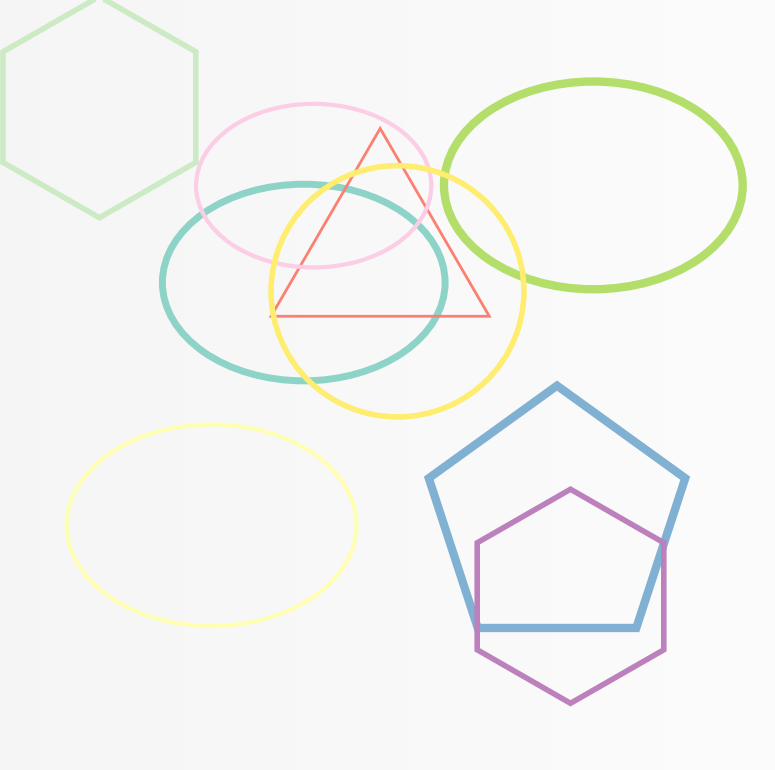[{"shape": "oval", "thickness": 2.5, "radius": 0.91, "center": [0.392, 0.633]}, {"shape": "oval", "thickness": 1.5, "radius": 0.93, "center": [0.273, 0.318]}, {"shape": "triangle", "thickness": 1, "radius": 0.81, "center": [0.491, 0.671]}, {"shape": "pentagon", "thickness": 3, "radius": 0.87, "center": [0.719, 0.325]}, {"shape": "oval", "thickness": 3, "radius": 0.96, "center": [0.766, 0.759]}, {"shape": "oval", "thickness": 1.5, "radius": 0.76, "center": [0.405, 0.759]}, {"shape": "hexagon", "thickness": 2, "radius": 0.69, "center": [0.736, 0.226]}, {"shape": "hexagon", "thickness": 2, "radius": 0.72, "center": [0.128, 0.861]}, {"shape": "circle", "thickness": 2, "radius": 0.82, "center": [0.513, 0.622]}]